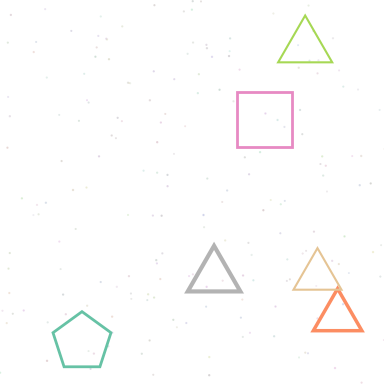[{"shape": "pentagon", "thickness": 2, "radius": 0.4, "center": [0.213, 0.111]}, {"shape": "triangle", "thickness": 2.5, "radius": 0.36, "center": [0.877, 0.177]}, {"shape": "square", "thickness": 2, "radius": 0.36, "center": [0.687, 0.69]}, {"shape": "triangle", "thickness": 1.5, "radius": 0.41, "center": [0.793, 0.879]}, {"shape": "triangle", "thickness": 1.5, "radius": 0.36, "center": [0.825, 0.284]}, {"shape": "triangle", "thickness": 3, "radius": 0.39, "center": [0.556, 0.282]}]